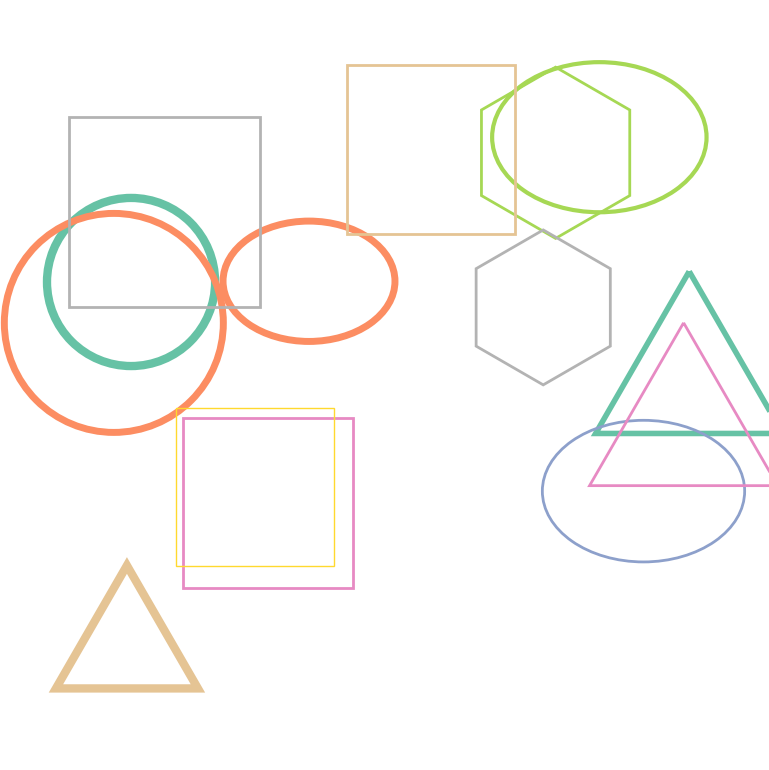[{"shape": "triangle", "thickness": 2, "radius": 0.7, "center": [0.895, 0.507]}, {"shape": "circle", "thickness": 3, "radius": 0.55, "center": [0.17, 0.634]}, {"shape": "circle", "thickness": 2.5, "radius": 0.71, "center": [0.148, 0.581]}, {"shape": "oval", "thickness": 2.5, "radius": 0.56, "center": [0.401, 0.635]}, {"shape": "oval", "thickness": 1, "radius": 0.66, "center": [0.836, 0.362]}, {"shape": "square", "thickness": 1, "radius": 0.55, "center": [0.348, 0.347]}, {"shape": "triangle", "thickness": 1, "radius": 0.71, "center": [0.888, 0.44]}, {"shape": "hexagon", "thickness": 1, "radius": 0.56, "center": [0.722, 0.802]}, {"shape": "oval", "thickness": 1.5, "radius": 0.7, "center": [0.778, 0.822]}, {"shape": "square", "thickness": 0.5, "radius": 0.51, "center": [0.332, 0.367]}, {"shape": "square", "thickness": 1, "radius": 0.55, "center": [0.56, 0.806]}, {"shape": "triangle", "thickness": 3, "radius": 0.53, "center": [0.165, 0.159]}, {"shape": "square", "thickness": 1, "radius": 0.62, "center": [0.214, 0.725]}, {"shape": "hexagon", "thickness": 1, "radius": 0.5, "center": [0.705, 0.601]}]